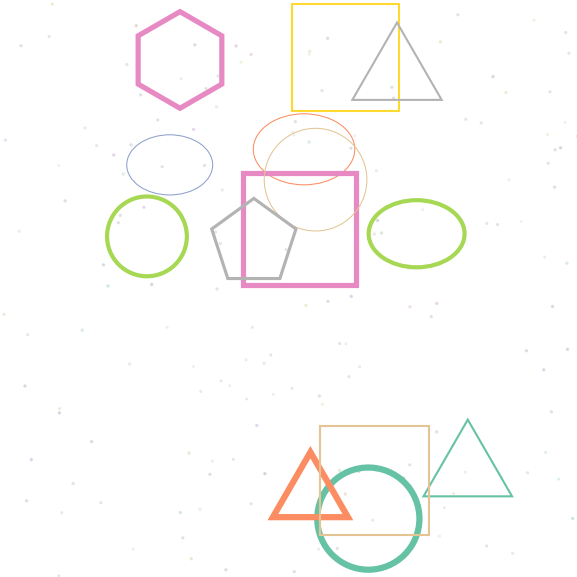[{"shape": "circle", "thickness": 3, "radius": 0.44, "center": [0.638, 0.101]}, {"shape": "triangle", "thickness": 1, "radius": 0.44, "center": [0.81, 0.184]}, {"shape": "triangle", "thickness": 3, "radius": 0.38, "center": [0.538, 0.141]}, {"shape": "oval", "thickness": 0.5, "radius": 0.44, "center": [0.526, 0.741]}, {"shape": "oval", "thickness": 0.5, "radius": 0.37, "center": [0.294, 0.714]}, {"shape": "hexagon", "thickness": 2.5, "radius": 0.42, "center": [0.312, 0.895]}, {"shape": "square", "thickness": 2.5, "radius": 0.49, "center": [0.519, 0.603]}, {"shape": "oval", "thickness": 2, "radius": 0.42, "center": [0.721, 0.594]}, {"shape": "circle", "thickness": 2, "radius": 0.35, "center": [0.254, 0.59]}, {"shape": "square", "thickness": 1, "radius": 0.46, "center": [0.598, 0.9]}, {"shape": "circle", "thickness": 0.5, "radius": 0.44, "center": [0.546, 0.688]}, {"shape": "square", "thickness": 1, "radius": 0.47, "center": [0.649, 0.168]}, {"shape": "triangle", "thickness": 1, "radius": 0.45, "center": [0.687, 0.871]}, {"shape": "pentagon", "thickness": 1.5, "radius": 0.38, "center": [0.44, 0.579]}]